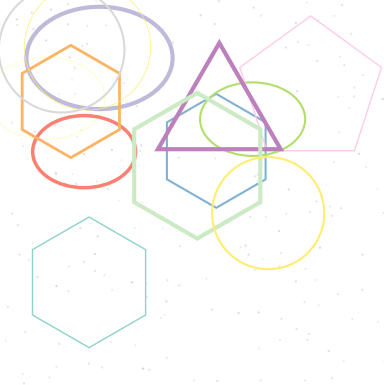[{"shape": "hexagon", "thickness": 1, "radius": 0.85, "center": [0.231, 0.267]}, {"shape": "oval", "thickness": 0.5, "radius": 0.76, "center": [0.12, 0.745]}, {"shape": "oval", "thickness": 3, "radius": 0.95, "center": [0.259, 0.849]}, {"shape": "oval", "thickness": 2.5, "radius": 0.67, "center": [0.219, 0.606]}, {"shape": "hexagon", "thickness": 1.5, "radius": 0.74, "center": [0.562, 0.608]}, {"shape": "hexagon", "thickness": 2, "radius": 0.73, "center": [0.184, 0.736]}, {"shape": "oval", "thickness": 1.5, "radius": 0.68, "center": [0.656, 0.691]}, {"shape": "pentagon", "thickness": 1, "radius": 0.97, "center": [0.807, 0.765]}, {"shape": "circle", "thickness": 1.5, "radius": 0.82, "center": [0.16, 0.871]}, {"shape": "triangle", "thickness": 3, "radius": 0.92, "center": [0.57, 0.704]}, {"shape": "hexagon", "thickness": 3, "radius": 0.95, "center": [0.512, 0.57]}, {"shape": "circle", "thickness": 0.5, "radius": 0.82, "center": [0.227, 0.878]}, {"shape": "circle", "thickness": 1.5, "radius": 0.73, "center": [0.697, 0.446]}]